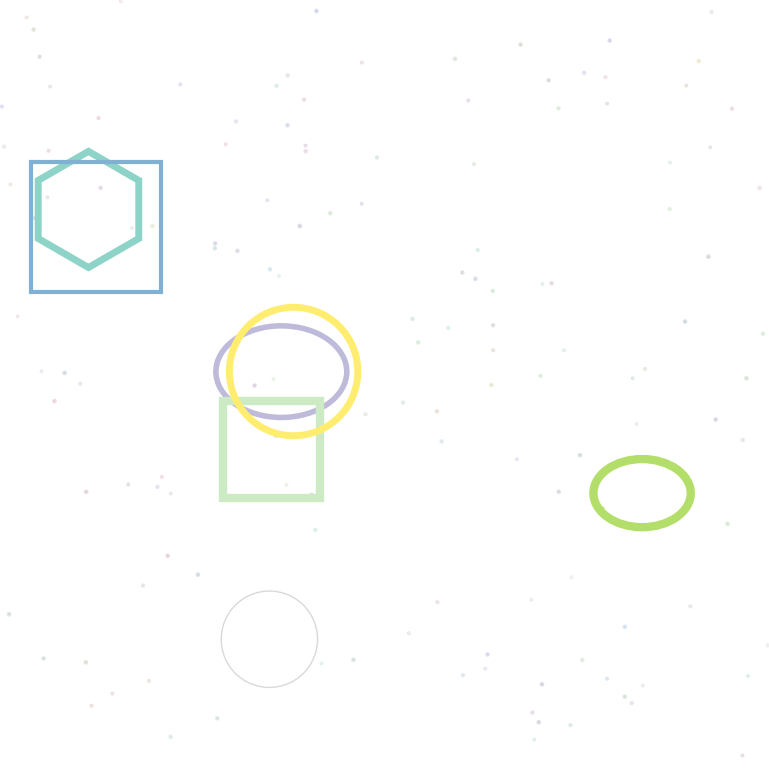[{"shape": "hexagon", "thickness": 2.5, "radius": 0.38, "center": [0.115, 0.728]}, {"shape": "oval", "thickness": 2, "radius": 0.42, "center": [0.365, 0.517]}, {"shape": "square", "thickness": 1.5, "radius": 0.42, "center": [0.124, 0.706]}, {"shape": "oval", "thickness": 3, "radius": 0.32, "center": [0.834, 0.36]}, {"shape": "circle", "thickness": 0.5, "radius": 0.31, "center": [0.35, 0.17]}, {"shape": "square", "thickness": 3, "radius": 0.32, "center": [0.352, 0.416]}, {"shape": "circle", "thickness": 2.5, "radius": 0.42, "center": [0.381, 0.518]}]